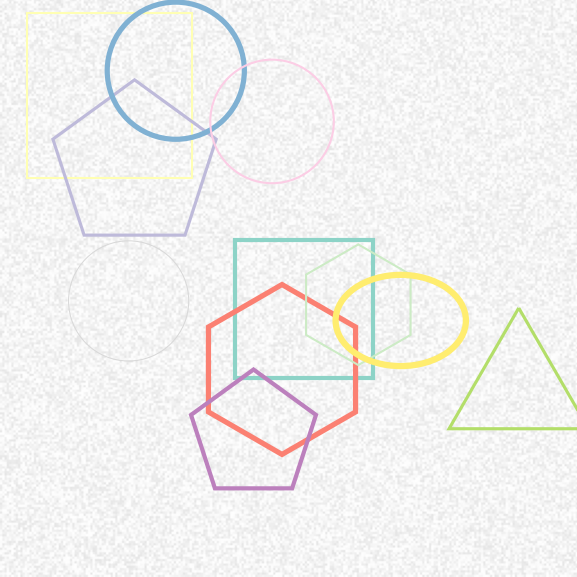[{"shape": "square", "thickness": 2, "radius": 0.6, "center": [0.526, 0.465]}, {"shape": "square", "thickness": 1, "radius": 0.71, "center": [0.19, 0.833]}, {"shape": "pentagon", "thickness": 1.5, "radius": 0.74, "center": [0.233, 0.712]}, {"shape": "hexagon", "thickness": 2.5, "radius": 0.74, "center": [0.488, 0.359]}, {"shape": "circle", "thickness": 2.5, "radius": 0.59, "center": [0.304, 0.877]}, {"shape": "triangle", "thickness": 1.5, "radius": 0.7, "center": [0.898, 0.326]}, {"shape": "circle", "thickness": 1, "radius": 0.53, "center": [0.471, 0.789]}, {"shape": "circle", "thickness": 0.5, "radius": 0.52, "center": [0.223, 0.478]}, {"shape": "pentagon", "thickness": 2, "radius": 0.57, "center": [0.439, 0.246]}, {"shape": "hexagon", "thickness": 1, "radius": 0.52, "center": [0.62, 0.471]}, {"shape": "oval", "thickness": 3, "radius": 0.56, "center": [0.694, 0.444]}]